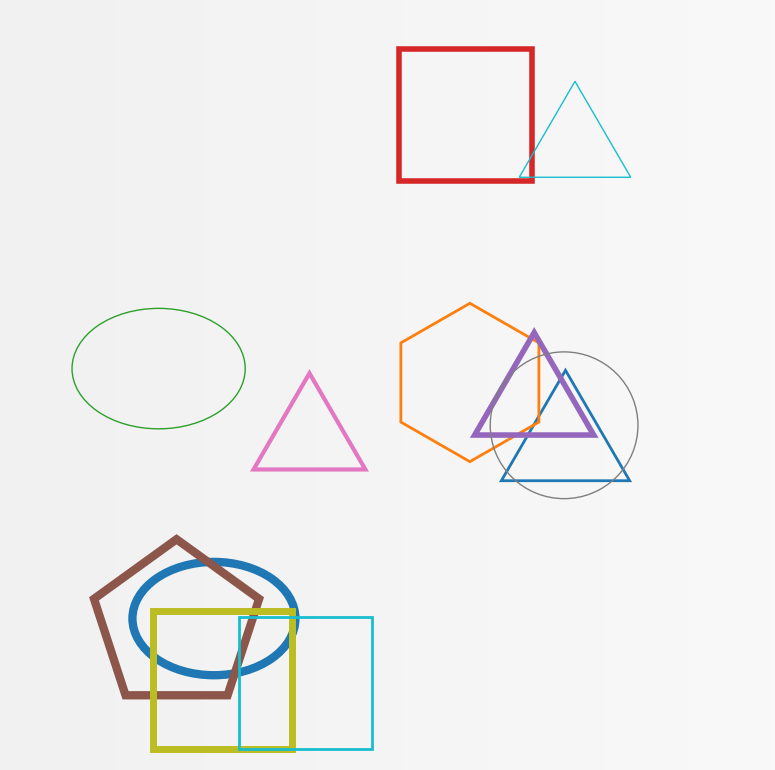[{"shape": "triangle", "thickness": 1, "radius": 0.48, "center": [0.73, 0.423]}, {"shape": "oval", "thickness": 3, "radius": 0.53, "center": [0.276, 0.197]}, {"shape": "hexagon", "thickness": 1, "radius": 0.51, "center": [0.606, 0.503]}, {"shape": "oval", "thickness": 0.5, "radius": 0.56, "center": [0.205, 0.521]}, {"shape": "square", "thickness": 2, "radius": 0.43, "center": [0.601, 0.851]}, {"shape": "triangle", "thickness": 2, "radius": 0.44, "center": [0.689, 0.479]}, {"shape": "pentagon", "thickness": 3, "radius": 0.56, "center": [0.228, 0.188]}, {"shape": "triangle", "thickness": 1.5, "radius": 0.42, "center": [0.399, 0.432]}, {"shape": "circle", "thickness": 0.5, "radius": 0.48, "center": [0.728, 0.448]}, {"shape": "square", "thickness": 2.5, "radius": 0.45, "center": [0.287, 0.117]}, {"shape": "square", "thickness": 1, "radius": 0.43, "center": [0.394, 0.113]}, {"shape": "triangle", "thickness": 0.5, "radius": 0.42, "center": [0.742, 0.811]}]